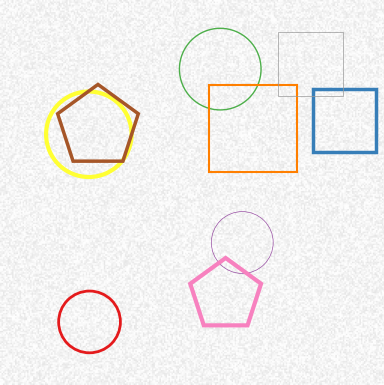[{"shape": "circle", "thickness": 2, "radius": 0.4, "center": [0.233, 0.164]}, {"shape": "square", "thickness": 2.5, "radius": 0.41, "center": [0.895, 0.686]}, {"shape": "circle", "thickness": 1, "radius": 0.53, "center": [0.572, 0.82]}, {"shape": "circle", "thickness": 0.5, "radius": 0.4, "center": [0.629, 0.37]}, {"shape": "square", "thickness": 1.5, "radius": 0.57, "center": [0.657, 0.666]}, {"shape": "circle", "thickness": 3, "radius": 0.56, "center": [0.231, 0.651]}, {"shape": "pentagon", "thickness": 2.5, "radius": 0.55, "center": [0.255, 0.671]}, {"shape": "pentagon", "thickness": 3, "radius": 0.48, "center": [0.586, 0.233]}, {"shape": "square", "thickness": 0.5, "radius": 0.42, "center": [0.806, 0.834]}]